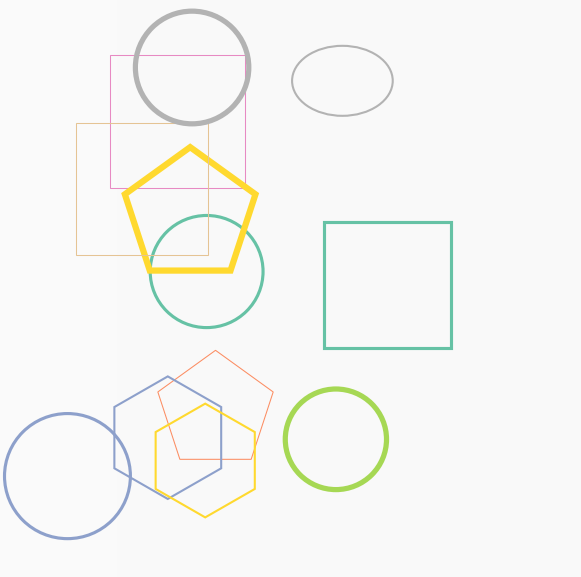[{"shape": "square", "thickness": 1.5, "radius": 0.55, "center": [0.666, 0.506]}, {"shape": "circle", "thickness": 1.5, "radius": 0.49, "center": [0.355, 0.529]}, {"shape": "pentagon", "thickness": 0.5, "radius": 0.52, "center": [0.371, 0.288]}, {"shape": "hexagon", "thickness": 1, "radius": 0.53, "center": [0.289, 0.241]}, {"shape": "circle", "thickness": 1.5, "radius": 0.54, "center": [0.116, 0.175]}, {"shape": "square", "thickness": 0.5, "radius": 0.58, "center": [0.305, 0.789]}, {"shape": "circle", "thickness": 2.5, "radius": 0.44, "center": [0.578, 0.238]}, {"shape": "pentagon", "thickness": 3, "radius": 0.59, "center": [0.327, 0.626]}, {"shape": "hexagon", "thickness": 1, "radius": 0.49, "center": [0.353, 0.202]}, {"shape": "square", "thickness": 0.5, "radius": 0.57, "center": [0.244, 0.672]}, {"shape": "circle", "thickness": 2.5, "radius": 0.49, "center": [0.33, 0.882]}, {"shape": "oval", "thickness": 1, "radius": 0.43, "center": [0.589, 0.859]}]